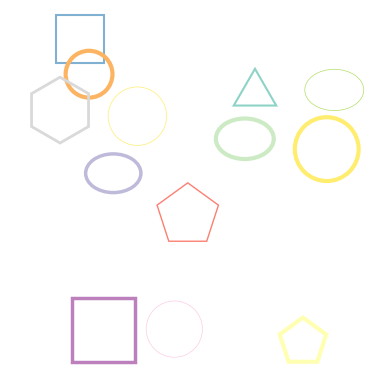[{"shape": "triangle", "thickness": 1.5, "radius": 0.32, "center": [0.662, 0.758]}, {"shape": "pentagon", "thickness": 3, "radius": 0.32, "center": [0.787, 0.112]}, {"shape": "oval", "thickness": 2.5, "radius": 0.36, "center": [0.294, 0.55]}, {"shape": "pentagon", "thickness": 1, "radius": 0.42, "center": [0.488, 0.441]}, {"shape": "square", "thickness": 1.5, "radius": 0.31, "center": [0.208, 0.898]}, {"shape": "circle", "thickness": 3, "radius": 0.3, "center": [0.231, 0.807]}, {"shape": "oval", "thickness": 0.5, "radius": 0.38, "center": [0.868, 0.766]}, {"shape": "circle", "thickness": 0.5, "radius": 0.37, "center": [0.453, 0.145]}, {"shape": "hexagon", "thickness": 2, "radius": 0.43, "center": [0.156, 0.714]}, {"shape": "square", "thickness": 2.5, "radius": 0.41, "center": [0.27, 0.143]}, {"shape": "oval", "thickness": 3, "radius": 0.38, "center": [0.636, 0.64]}, {"shape": "circle", "thickness": 0.5, "radius": 0.38, "center": [0.357, 0.698]}, {"shape": "circle", "thickness": 3, "radius": 0.41, "center": [0.849, 0.613]}]